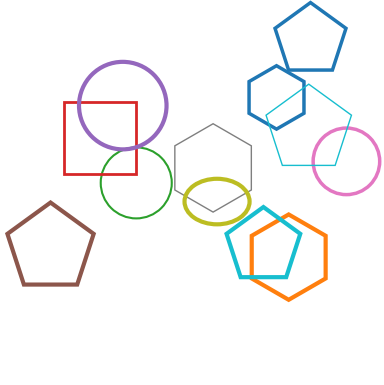[{"shape": "pentagon", "thickness": 2.5, "radius": 0.48, "center": [0.807, 0.896]}, {"shape": "hexagon", "thickness": 2.5, "radius": 0.41, "center": [0.718, 0.747]}, {"shape": "hexagon", "thickness": 3, "radius": 0.55, "center": [0.75, 0.332]}, {"shape": "circle", "thickness": 1.5, "radius": 0.46, "center": [0.354, 0.525]}, {"shape": "square", "thickness": 2, "radius": 0.47, "center": [0.259, 0.642]}, {"shape": "circle", "thickness": 3, "radius": 0.57, "center": [0.319, 0.726]}, {"shape": "pentagon", "thickness": 3, "radius": 0.59, "center": [0.131, 0.356]}, {"shape": "circle", "thickness": 2.5, "radius": 0.43, "center": [0.9, 0.581]}, {"shape": "hexagon", "thickness": 1, "radius": 0.57, "center": [0.553, 0.564]}, {"shape": "oval", "thickness": 3, "radius": 0.42, "center": [0.564, 0.476]}, {"shape": "pentagon", "thickness": 1, "radius": 0.58, "center": [0.802, 0.665]}, {"shape": "pentagon", "thickness": 3, "radius": 0.5, "center": [0.684, 0.362]}]